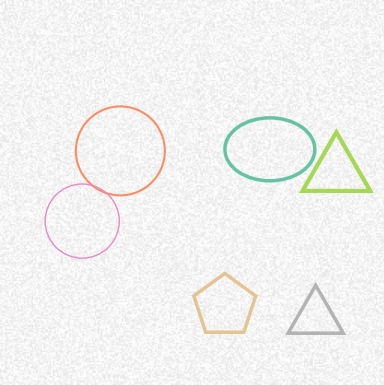[{"shape": "oval", "thickness": 2.5, "radius": 0.58, "center": [0.701, 0.612]}, {"shape": "circle", "thickness": 1.5, "radius": 0.58, "center": [0.313, 0.608]}, {"shape": "circle", "thickness": 1, "radius": 0.48, "center": [0.214, 0.426]}, {"shape": "triangle", "thickness": 3, "radius": 0.51, "center": [0.874, 0.555]}, {"shape": "pentagon", "thickness": 2.5, "radius": 0.42, "center": [0.584, 0.205]}, {"shape": "triangle", "thickness": 2.5, "radius": 0.41, "center": [0.82, 0.176]}]